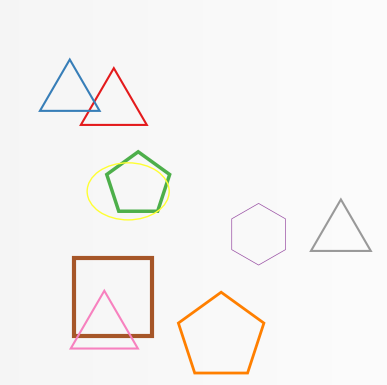[{"shape": "triangle", "thickness": 1.5, "radius": 0.49, "center": [0.294, 0.725]}, {"shape": "triangle", "thickness": 1.5, "radius": 0.44, "center": [0.18, 0.756]}, {"shape": "pentagon", "thickness": 2.5, "radius": 0.43, "center": [0.357, 0.52]}, {"shape": "hexagon", "thickness": 0.5, "radius": 0.4, "center": [0.667, 0.392]}, {"shape": "pentagon", "thickness": 2, "radius": 0.58, "center": [0.571, 0.125]}, {"shape": "oval", "thickness": 1, "radius": 0.53, "center": [0.331, 0.503]}, {"shape": "square", "thickness": 3, "radius": 0.5, "center": [0.291, 0.229]}, {"shape": "triangle", "thickness": 1.5, "radius": 0.5, "center": [0.269, 0.145]}, {"shape": "triangle", "thickness": 1.5, "radius": 0.45, "center": [0.88, 0.393]}]